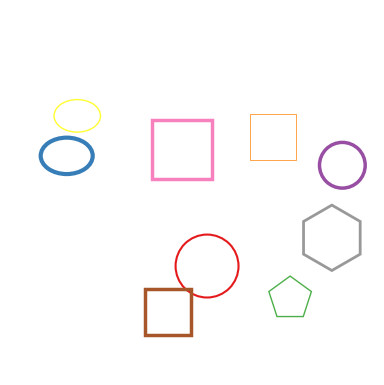[{"shape": "circle", "thickness": 1.5, "radius": 0.41, "center": [0.538, 0.309]}, {"shape": "oval", "thickness": 3, "radius": 0.34, "center": [0.173, 0.595]}, {"shape": "pentagon", "thickness": 1, "radius": 0.29, "center": [0.754, 0.225]}, {"shape": "circle", "thickness": 2.5, "radius": 0.3, "center": [0.889, 0.571]}, {"shape": "square", "thickness": 0.5, "radius": 0.3, "center": [0.709, 0.644]}, {"shape": "oval", "thickness": 1, "radius": 0.3, "center": [0.201, 0.699]}, {"shape": "square", "thickness": 2.5, "radius": 0.3, "center": [0.436, 0.189]}, {"shape": "square", "thickness": 2.5, "radius": 0.39, "center": [0.473, 0.611]}, {"shape": "hexagon", "thickness": 2, "radius": 0.42, "center": [0.862, 0.382]}]